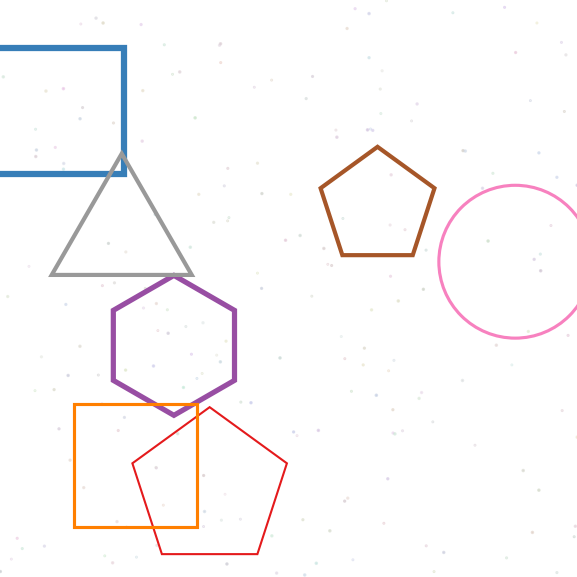[{"shape": "pentagon", "thickness": 1, "radius": 0.7, "center": [0.363, 0.153]}, {"shape": "square", "thickness": 3, "radius": 0.55, "center": [0.106, 0.807]}, {"shape": "hexagon", "thickness": 2.5, "radius": 0.61, "center": [0.301, 0.401]}, {"shape": "square", "thickness": 1.5, "radius": 0.53, "center": [0.235, 0.192]}, {"shape": "pentagon", "thickness": 2, "radius": 0.52, "center": [0.654, 0.641]}, {"shape": "circle", "thickness": 1.5, "radius": 0.66, "center": [0.892, 0.546]}, {"shape": "triangle", "thickness": 2, "radius": 0.7, "center": [0.211, 0.593]}]